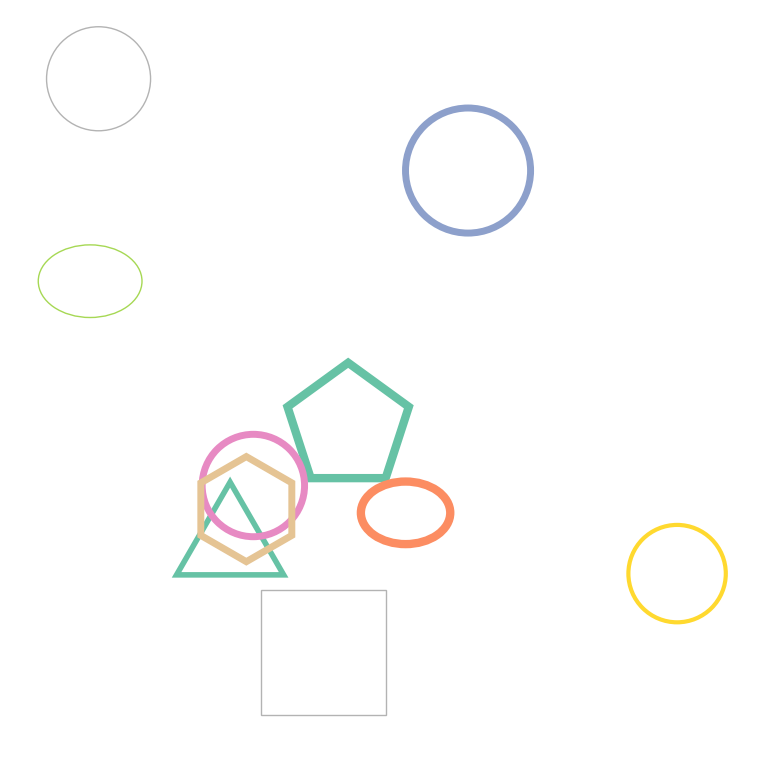[{"shape": "pentagon", "thickness": 3, "radius": 0.41, "center": [0.452, 0.446]}, {"shape": "triangle", "thickness": 2, "radius": 0.4, "center": [0.299, 0.294]}, {"shape": "oval", "thickness": 3, "radius": 0.29, "center": [0.527, 0.334]}, {"shape": "circle", "thickness": 2.5, "radius": 0.41, "center": [0.608, 0.779]}, {"shape": "circle", "thickness": 2.5, "radius": 0.33, "center": [0.329, 0.369]}, {"shape": "oval", "thickness": 0.5, "radius": 0.34, "center": [0.117, 0.635]}, {"shape": "circle", "thickness": 1.5, "radius": 0.32, "center": [0.879, 0.255]}, {"shape": "hexagon", "thickness": 2.5, "radius": 0.34, "center": [0.32, 0.339]}, {"shape": "square", "thickness": 0.5, "radius": 0.4, "center": [0.42, 0.153]}, {"shape": "circle", "thickness": 0.5, "radius": 0.34, "center": [0.128, 0.898]}]